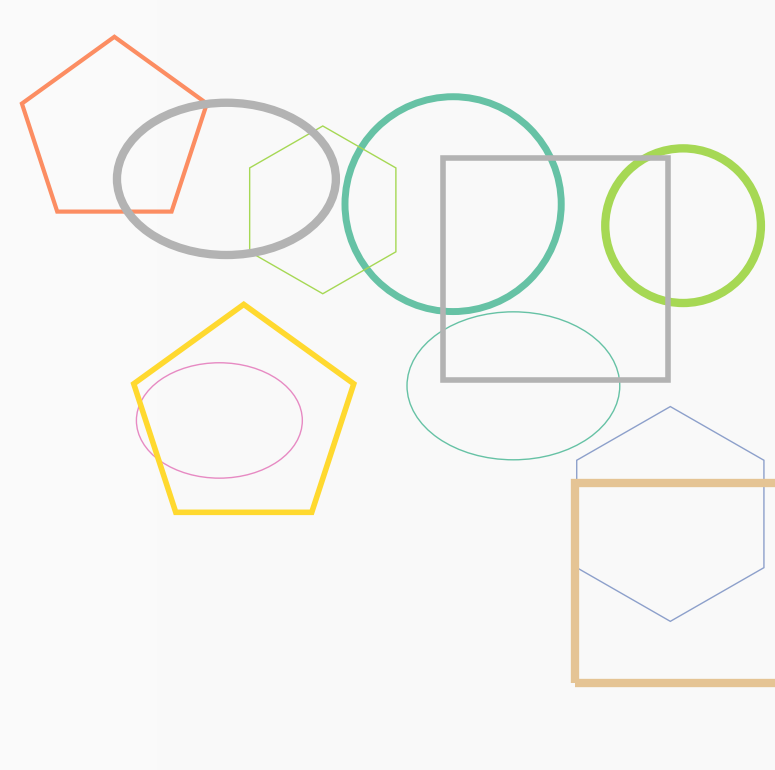[{"shape": "circle", "thickness": 2.5, "radius": 0.7, "center": [0.585, 0.735]}, {"shape": "oval", "thickness": 0.5, "radius": 0.69, "center": [0.662, 0.499]}, {"shape": "pentagon", "thickness": 1.5, "radius": 0.63, "center": [0.148, 0.827]}, {"shape": "hexagon", "thickness": 0.5, "radius": 0.7, "center": [0.865, 0.333]}, {"shape": "oval", "thickness": 0.5, "radius": 0.54, "center": [0.283, 0.454]}, {"shape": "hexagon", "thickness": 0.5, "radius": 0.54, "center": [0.416, 0.727]}, {"shape": "circle", "thickness": 3, "radius": 0.5, "center": [0.881, 0.707]}, {"shape": "pentagon", "thickness": 2, "radius": 0.75, "center": [0.315, 0.455]}, {"shape": "square", "thickness": 3, "radius": 0.65, "center": [0.873, 0.243]}, {"shape": "oval", "thickness": 3, "radius": 0.71, "center": [0.292, 0.768]}, {"shape": "square", "thickness": 2, "radius": 0.72, "center": [0.717, 0.651]}]